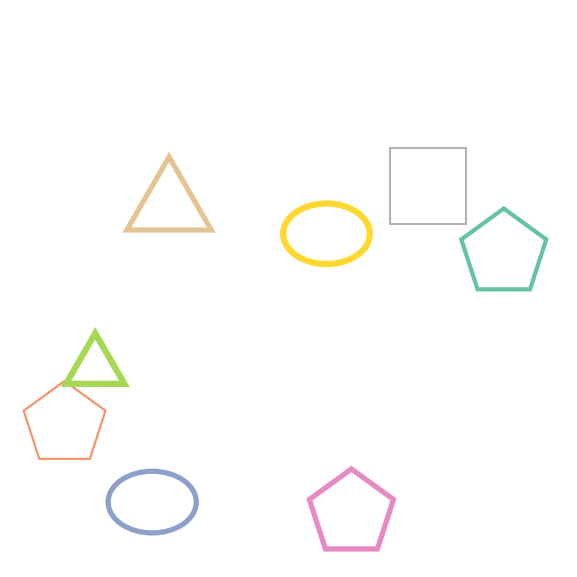[{"shape": "pentagon", "thickness": 2, "radius": 0.39, "center": [0.872, 0.561]}, {"shape": "pentagon", "thickness": 1, "radius": 0.37, "center": [0.112, 0.265]}, {"shape": "oval", "thickness": 2.5, "radius": 0.38, "center": [0.264, 0.13]}, {"shape": "pentagon", "thickness": 2.5, "radius": 0.38, "center": [0.609, 0.111]}, {"shape": "triangle", "thickness": 3, "radius": 0.29, "center": [0.165, 0.364]}, {"shape": "oval", "thickness": 3, "radius": 0.37, "center": [0.565, 0.594]}, {"shape": "triangle", "thickness": 2.5, "radius": 0.42, "center": [0.293, 0.643]}, {"shape": "square", "thickness": 1, "radius": 0.33, "center": [0.741, 0.677]}]